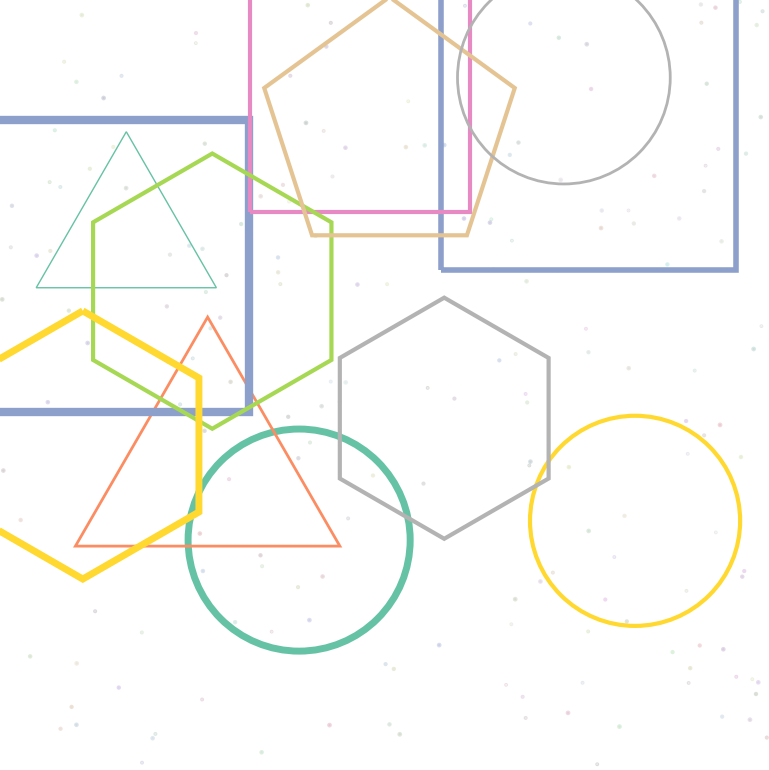[{"shape": "circle", "thickness": 2.5, "radius": 0.72, "center": [0.388, 0.299]}, {"shape": "triangle", "thickness": 0.5, "radius": 0.68, "center": [0.164, 0.694]}, {"shape": "triangle", "thickness": 1, "radius": 0.99, "center": [0.27, 0.39]}, {"shape": "square", "thickness": 3, "radius": 0.95, "center": [0.134, 0.655]}, {"shape": "square", "thickness": 2, "radius": 0.96, "center": [0.764, 0.84]}, {"shape": "square", "thickness": 1.5, "radius": 0.71, "center": [0.467, 0.868]}, {"shape": "hexagon", "thickness": 1.5, "radius": 0.89, "center": [0.276, 0.622]}, {"shape": "circle", "thickness": 1.5, "radius": 0.68, "center": [0.825, 0.324]}, {"shape": "hexagon", "thickness": 2.5, "radius": 0.87, "center": [0.108, 0.422]}, {"shape": "pentagon", "thickness": 1.5, "radius": 0.86, "center": [0.506, 0.833]}, {"shape": "hexagon", "thickness": 1.5, "radius": 0.78, "center": [0.577, 0.457]}, {"shape": "circle", "thickness": 1, "radius": 0.69, "center": [0.732, 0.899]}]